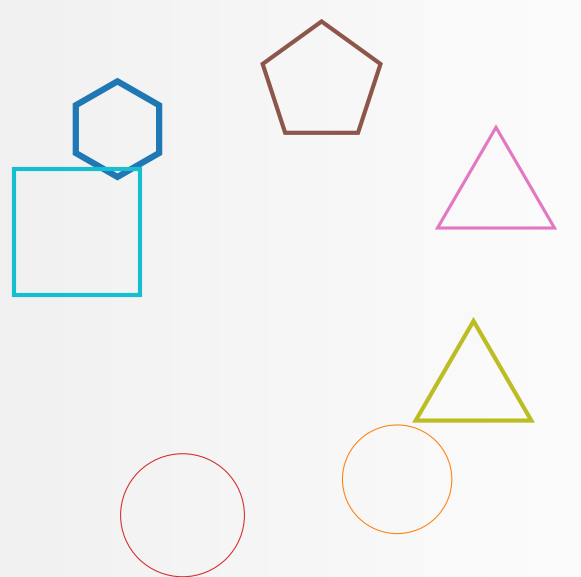[{"shape": "hexagon", "thickness": 3, "radius": 0.41, "center": [0.202, 0.776]}, {"shape": "circle", "thickness": 0.5, "radius": 0.47, "center": [0.683, 0.169]}, {"shape": "circle", "thickness": 0.5, "radius": 0.53, "center": [0.314, 0.107]}, {"shape": "pentagon", "thickness": 2, "radius": 0.53, "center": [0.553, 0.855]}, {"shape": "triangle", "thickness": 1.5, "radius": 0.58, "center": [0.853, 0.662]}, {"shape": "triangle", "thickness": 2, "radius": 0.57, "center": [0.815, 0.328]}, {"shape": "square", "thickness": 2, "radius": 0.54, "center": [0.133, 0.597]}]